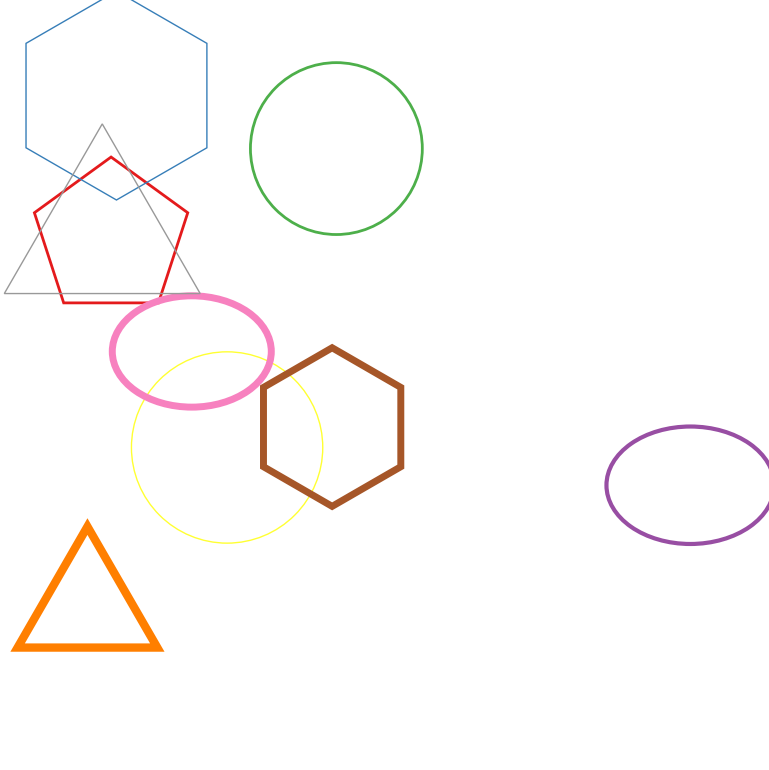[{"shape": "pentagon", "thickness": 1, "radius": 0.52, "center": [0.144, 0.691]}, {"shape": "hexagon", "thickness": 0.5, "radius": 0.68, "center": [0.151, 0.876]}, {"shape": "circle", "thickness": 1, "radius": 0.56, "center": [0.437, 0.807]}, {"shape": "oval", "thickness": 1.5, "radius": 0.54, "center": [0.897, 0.37]}, {"shape": "triangle", "thickness": 3, "radius": 0.52, "center": [0.114, 0.211]}, {"shape": "circle", "thickness": 0.5, "radius": 0.62, "center": [0.295, 0.419]}, {"shape": "hexagon", "thickness": 2.5, "radius": 0.51, "center": [0.431, 0.445]}, {"shape": "oval", "thickness": 2.5, "radius": 0.52, "center": [0.249, 0.544]}, {"shape": "triangle", "thickness": 0.5, "radius": 0.73, "center": [0.133, 0.692]}]